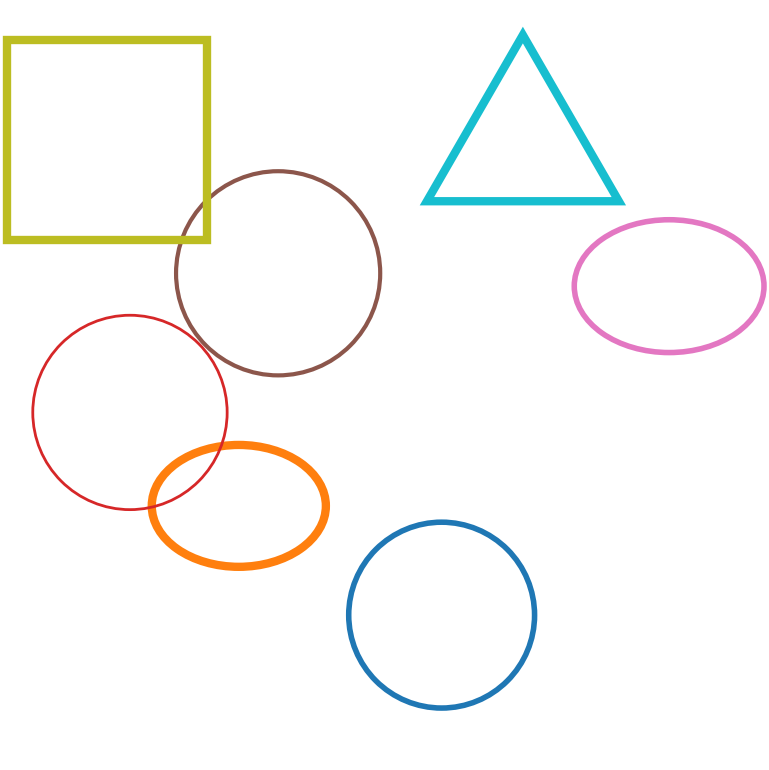[{"shape": "circle", "thickness": 2, "radius": 0.6, "center": [0.574, 0.201]}, {"shape": "oval", "thickness": 3, "radius": 0.57, "center": [0.31, 0.343]}, {"shape": "circle", "thickness": 1, "radius": 0.63, "center": [0.169, 0.464]}, {"shape": "circle", "thickness": 1.5, "radius": 0.66, "center": [0.361, 0.645]}, {"shape": "oval", "thickness": 2, "radius": 0.62, "center": [0.869, 0.628]}, {"shape": "square", "thickness": 3, "radius": 0.65, "center": [0.138, 0.819]}, {"shape": "triangle", "thickness": 3, "radius": 0.72, "center": [0.679, 0.811]}]